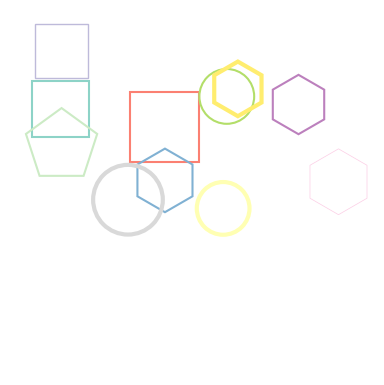[{"shape": "square", "thickness": 1.5, "radius": 0.37, "center": [0.157, 0.717]}, {"shape": "circle", "thickness": 3, "radius": 0.34, "center": [0.58, 0.459]}, {"shape": "square", "thickness": 1, "radius": 0.35, "center": [0.16, 0.868]}, {"shape": "square", "thickness": 1.5, "radius": 0.45, "center": [0.427, 0.67]}, {"shape": "hexagon", "thickness": 1.5, "radius": 0.41, "center": [0.428, 0.531]}, {"shape": "circle", "thickness": 1.5, "radius": 0.36, "center": [0.589, 0.75]}, {"shape": "hexagon", "thickness": 0.5, "radius": 0.43, "center": [0.879, 0.528]}, {"shape": "circle", "thickness": 3, "radius": 0.45, "center": [0.332, 0.481]}, {"shape": "hexagon", "thickness": 1.5, "radius": 0.39, "center": [0.775, 0.729]}, {"shape": "pentagon", "thickness": 1.5, "radius": 0.49, "center": [0.16, 0.622]}, {"shape": "hexagon", "thickness": 3, "radius": 0.35, "center": [0.618, 0.769]}]